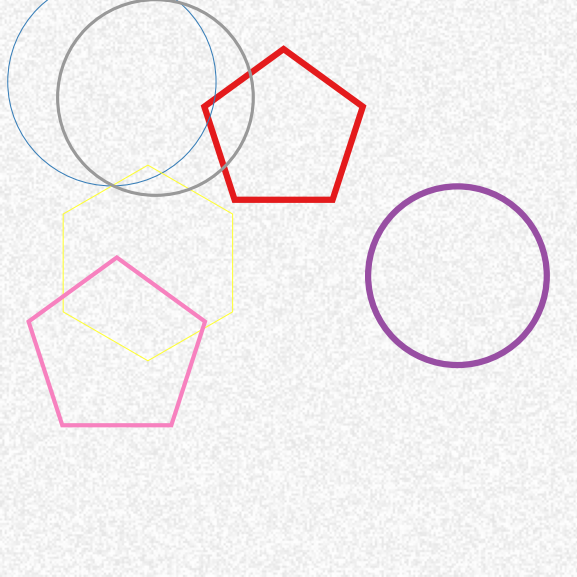[{"shape": "pentagon", "thickness": 3, "radius": 0.72, "center": [0.491, 0.77]}, {"shape": "circle", "thickness": 0.5, "radius": 0.9, "center": [0.194, 0.858]}, {"shape": "circle", "thickness": 3, "radius": 0.77, "center": [0.792, 0.522]}, {"shape": "hexagon", "thickness": 0.5, "radius": 0.85, "center": [0.256, 0.544]}, {"shape": "pentagon", "thickness": 2, "radius": 0.8, "center": [0.202, 0.393]}, {"shape": "circle", "thickness": 1.5, "radius": 0.85, "center": [0.269, 0.83]}]